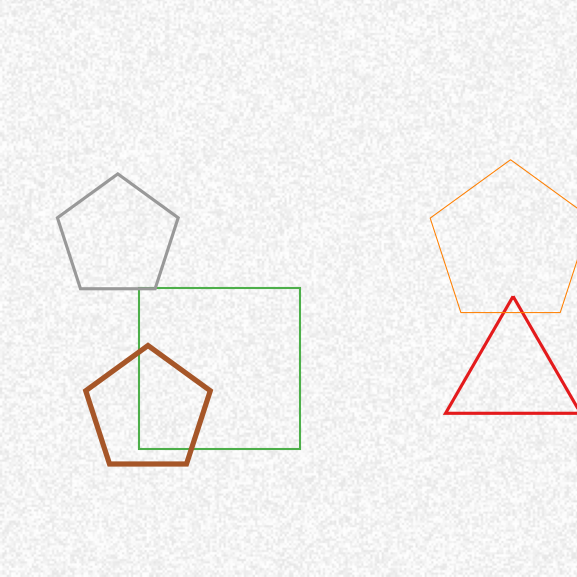[{"shape": "triangle", "thickness": 1.5, "radius": 0.68, "center": [0.888, 0.351]}, {"shape": "square", "thickness": 1, "radius": 0.7, "center": [0.381, 0.361]}, {"shape": "pentagon", "thickness": 0.5, "radius": 0.73, "center": [0.884, 0.576]}, {"shape": "pentagon", "thickness": 2.5, "radius": 0.57, "center": [0.256, 0.287]}, {"shape": "pentagon", "thickness": 1.5, "radius": 0.55, "center": [0.204, 0.588]}]